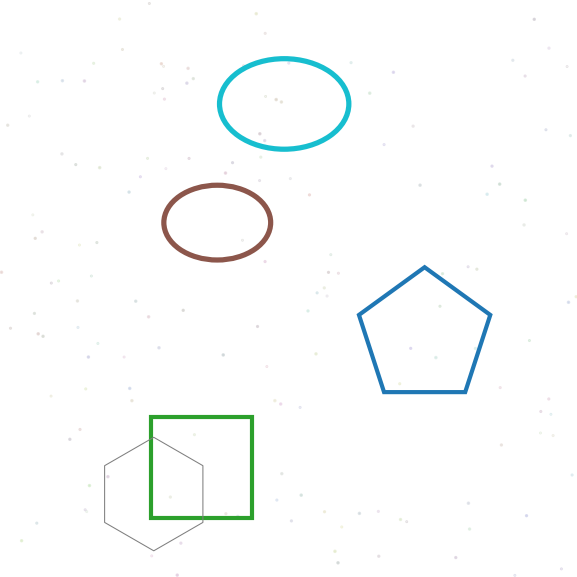[{"shape": "pentagon", "thickness": 2, "radius": 0.6, "center": [0.735, 0.417]}, {"shape": "square", "thickness": 2, "radius": 0.44, "center": [0.348, 0.189]}, {"shape": "oval", "thickness": 2.5, "radius": 0.46, "center": [0.376, 0.614]}, {"shape": "hexagon", "thickness": 0.5, "radius": 0.49, "center": [0.266, 0.144]}, {"shape": "oval", "thickness": 2.5, "radius": 0.56, "center": [0.492, 0.819]}]